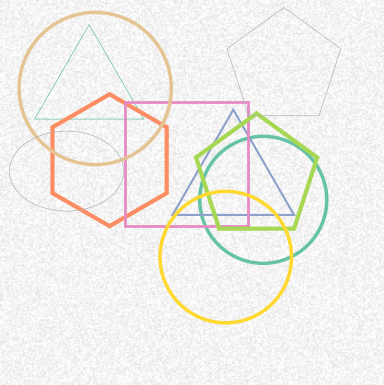[{"shape": "circle", "thickness": 2.5, "radius": 0.82, "center": [0.684, 0.481]}, {"shape": "triangle", "thickness": 0.5, "radius": 0.82, "center": [0.232, 0.772]}, {"shape": "hexagon", "thickness": 3, "radius": 0.86, "center": [0.285, 0.584]}, {"shape": "triangle", "thickness": 1.5, "radius": 0.91, "center": [0.606, 0.533]}, {"shape": "square", "thickness": 2, "radius": 0.8, "center": [0.484, 0.575]}, {"shape": "pentagon", "thickness": 3, "radius": 0.83, "center": [0.667, 0.54]}, {"shape": "circle", "thickness": 2.5, "radius": 0.85, "center": [0.586, 0.332]}, {"shape": "circle", "thickness": 2.5, "radius": 0.99, "center": [0.247, 0.77]}, {"shape": "oval", "thickness": 0.5, "radius": 0.74, "center": [0.173, 0.556]}, {"shape": "pentagon", "thickness": 0.5, "radius": 0.78, "center": [0.737, 0.825]}]